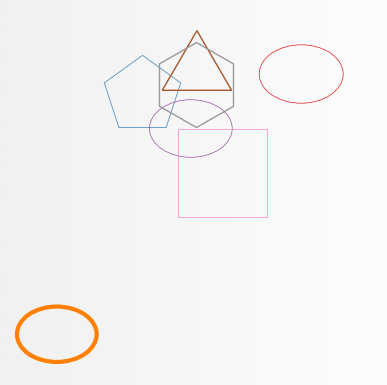[{"shape": "oval", "thickness": 0.5, "radius": 0.54, "center": [0.777, 0.808]}, {"shape": "pentagon", "thickness": 0.5, "radius": 0.52, "center": [0.368, 0.753]}, {"shape": "oval", "thickness": 0.5, "radius": 0.53, "center": [0.493, 0.666]}, {"shape": "oval", "thickness": 3, "radius": 0.51, "center": [0.147, 0.132]}, {"shape": "triangle", "thickness": 1, "radius": 0.52, "center": [0.508, 0.817]}, {"shape": "square", "thickness": 0.5, "radius": 0.57, "center": [0.574, 0.55]}, {"shape": "hexagon", "thickness": 1, "radius": 0.55, "center": [0.507, 0.779]}]